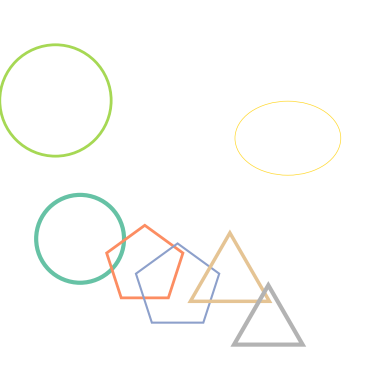[{"shape": "circle", "thickness": 3, "radius": 0.57, "center": [0.208, 0.38]}, {"shape": "pentagon", "thickness": 2, "radius": 0.52, "center": [0.376, 0.311]}, {"shape": "pentagon", "thickness": 1.5, "radius": 0.57, "center": [0.461, 0.254]}, {"shape": "circle", "thickness": 2, "radius": 0.72, "center": [0.144, 0.739]}, {"shape": "oval", "thickness": 0.5, "radius": 0.69, "center": [0.748, 0.641]}, {"shape": "triangle", "thickness": 2.5, "radius": 0.59, "center": [0.597, 0.277]}, {"shape": "triangle", "thickness": 3, "radius": 0.51, "center": [0.697, 0.156]}]